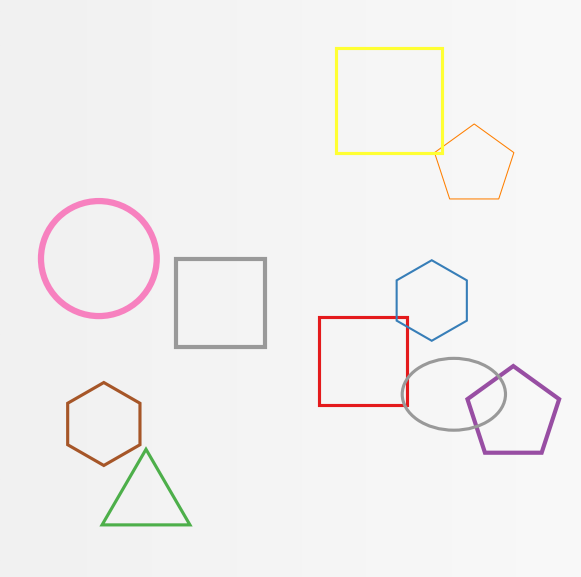[{"shape": "square", "thickness": 1.5, "radius": 0.38, "center": [0.625, 0.374]}, {"shape": "hexagon", "thickness": 1, "radius": 0.35, "center": [0.743, 0.479]}, {"shape": "triangle", "thickness": 1.5, "radius": 0.44, "center": [0.251, 0.134]}, {"shape": "pentagon", "thickness": 2, "radius": 0.41, "center": [0.883, 0.282]}, {"shape": "pentagon", "thickness": 0.5, "radius": 0.36, "center": [0.816, 0.713]}, {"shape": "square", "thickness": 1.5, "radius": 0.46, "center": [0.669, 0.825]}, {"shape": "hexagon", "thickness": 1.5, "radius": 0.36, "center": [0.179, 0.265]}, {"shape": "circle", "thickness": 3, "radius": 0.5, "center": [0.17, 0.551]}, {"shape": "square", "thickness": 2, "radius": 0.38, "center": [0.38, 0.474]}, {"shape": "oval", "thickness": 1.5, "radius": 0.44, "center": [0.781, 0.316]}]